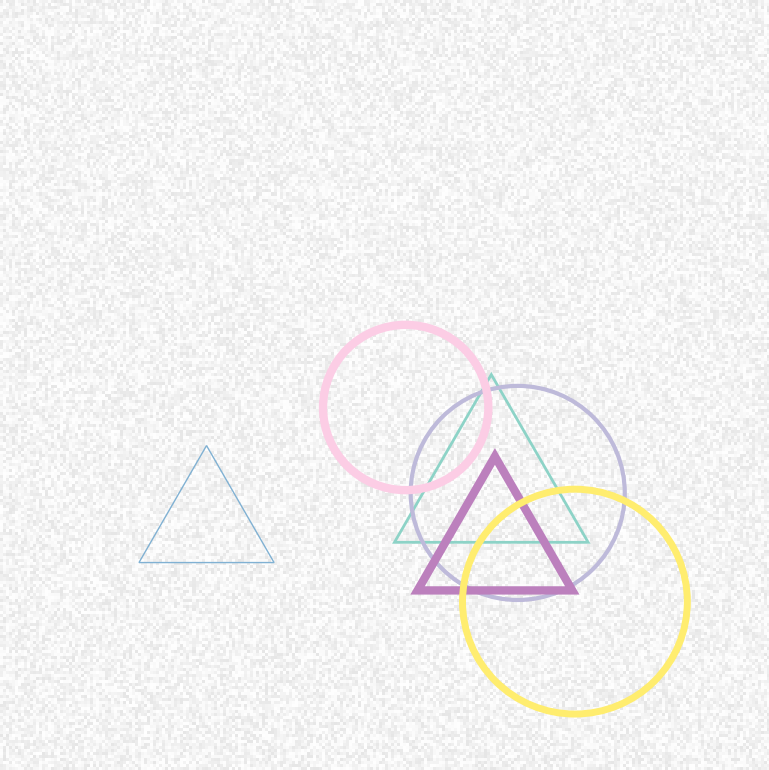[{"shape": "triangle", "thickness": 1, "radius": 0.73, "center": [0.638, 0.368]}, {"shape": "circle", "thickness": 1.5, "radius": 0.7, "center": [0.672, 0.36]}, {"shape": "triangle", "thickness": 0.5, "radius": 0.51, "center": [0.268, 0.32]}, {"shape": "circle", "thickness": 3, "radius": 0.54, "center": [0.527, 0.471]}, {"shape": "triangle", "thickness": 3, "radius": 0.58, "center": [0.643, 0.291]}, {"shape": "circle", "thickness": 2.5, "radius": 0.73, "center": [0.747, 0.219]}]